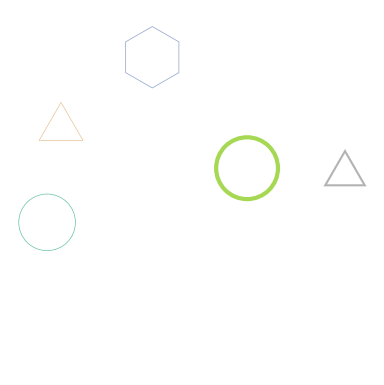[{"shape": "circle", "thickness": 0.5, "radius": 0.37, "center": [0.122, 0.422]}, {"shape": "hexagon", "thickness": 0.5, "radius": 0.4, "center": [0.396, 0.851]}, {"shape": "circle", "thickness": 3, "radius": 0.4, "center": [0.642, 0.563]}, {"shape": "triangle", "thickness": 0.5, "radius": 0.33, "center": [0.159, 0.668]}, {"shape": "triangle", "thickness": 1.5, "radius": 0.3, "center": [0.896, 0.548]}]